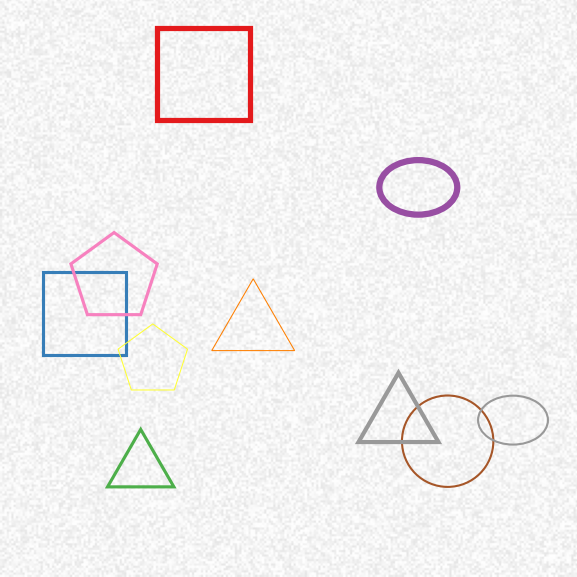[{"shape": "square", "thickness": 2.5, "radius": 0.4, "center": [0.352, 0.871]}, {"shape": "square", "thickness": 1.5, "radius": 0.36, "center": [0.146, 0.456]}, {"shape": "triangle", "thickness": 1.5, "radius": 0.33, "center": [0.244, 0.189]}, {"shape": "oval", "thickness": 3, "radius": 0.34, "center": [0.724, 0.675]}, {"shape": "triangle", "thickness": 0.5, "radius": 0.41, "center": [0.438, 0.433]}, {"shape": "pentagon", "thickness": 0.5, "radius": 0.32, "center": [0.265, 0.375]}, {"shape": "circle", "thickness": 1, "radius": 0.4, "center": [0.775, 0.235]}, {"shape": "pentagon", "thickness": 1.5, "radius": 0.39, "center": [0.198, 0.518]}, {"shape": "oval", "thickness": 1, "radius": 0.3, "center": [0.888, 0.272]}, {"shape": "triangle", "thickness": 2, "radius": 0.4, "center": [0.69, 0.274]}]